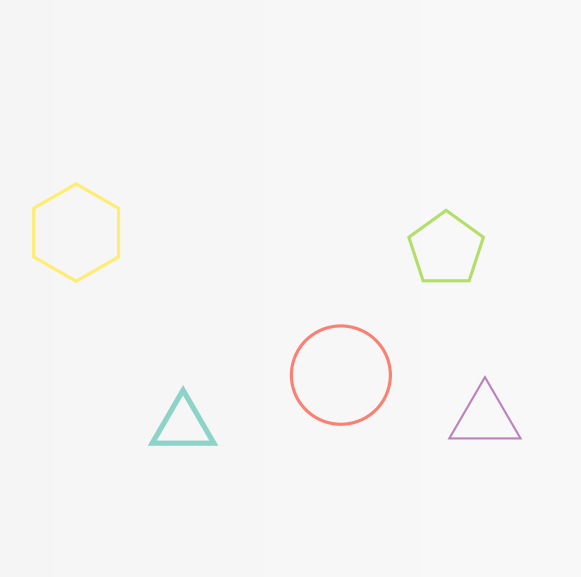[{"shape": "triangle", "thickness": 2.5, "radius": 0.31, "center": [0.315, 0.262]}, {"shape": "circle", "thickness": 1.5, "radius": 0.43, "center": [0.586, 0.35]}, {"shape": "pentagon", "thickness": 1.5, "radius": 0.34, "center": [0.768, 0.567]}, {"shape": "triangle", "thickness": 1, "radius": 0.35, "center": [0.834, 0.275]}, {"shape": "hexagon", "thickness": 1.5, "radius": 0.42, "center": [0.131, 0.596]}]